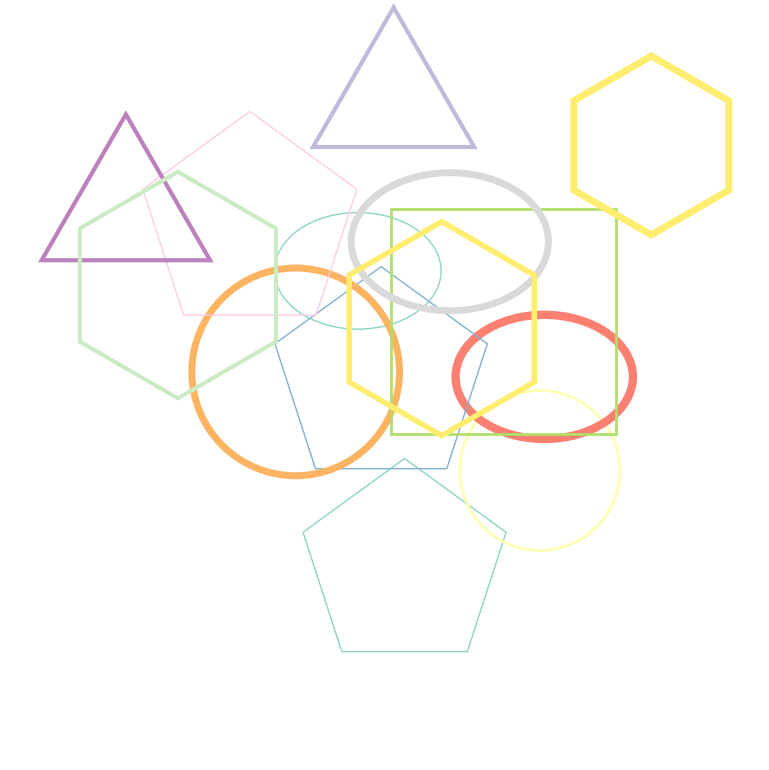[{"shape": "oval", "thickness": 0.5, "radius": 0.54, "center": [0.465, 0.648]}, {"shape": "pentagon", "thickness": 0.5, "radius": 0.69, "center": [0.525, 0.266]}, {"shape": "circle", "thickness": 1, "radius": 0.52, "center": [0.701, 0.389]}, {"shape": "triangle", "thickness": 1.5, "radius": 0.6, "center": [0.511, 0.869]}, {"shape": "oval", "thickness": 3, "radius": 0.58, "center": [0.707, 0.511]}, {"shape": "pentagon", "thickness": 0.5, "radius": 0.73, "center": [0.495, 0.509]}, {"shape": "circle", "thickness": 2.5, "radius": 0.67, "center": [0.384, 0.517]}, {"shape": "square", "thickness": 1, "radius": 0.73, "center": [0.655, 0.583]}, {"shape": "pentagon", "thickness": 0.5, "radius": 0.73, "center": [0.324, 0.709]}, {"shape": "oval", "thickness": 2.5, "radius": 0.64, "center": [0.584, 0.686]}, {"shape": "triangle", "thickness": 1.5, "radius": 0.63, "center": [0.163, 0.725]}, {"shape": "hexagon", "thickness": 1.5, "radius": 0.74, "center": [0.231, 0.63]}, {"shape": "hexagon", "thickness": 2.5, "radius": 0.58, "center": [0.846, 0.811]}, {"shape": "hexagon", "thickness": 2, "radius": 0.69, "center": [0.574, 0.573]}]